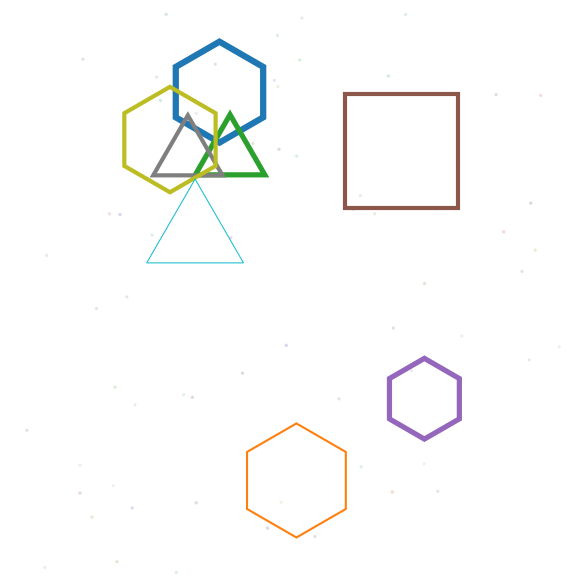[{"shape": "hexagon", "thickness": 3, "radius": 0.44, "center": [0.38, 0.84]}, {"shape": "hexagon", "thickness": 1, "radius": 0.49, "center": [0.513, 0.167]}, {"shape": "triangle", "thickness": 2.5, "radius": 0.35, "center": [0.398, 0.731]}, {"shape": "hexagon", "thickness": 2.5, "radius": 0.35, "center": [0.735, 0.309]}, {"shape": "square", "thickness": 2, "radius": 0.49, "center": [0.695, 0.738]}, {"shape": "triangle", "thickness": 2, "radius": 0.35, "center": [0.325, 0.73]}, {"shape": "hexagon", "thickness": 2, "radius": 0.46, "center": [0.294, 0.757]}, {"shape": "triangle", "thickness": 0.5, "radius": 0.48, "center": [0.338, 0.592]}]